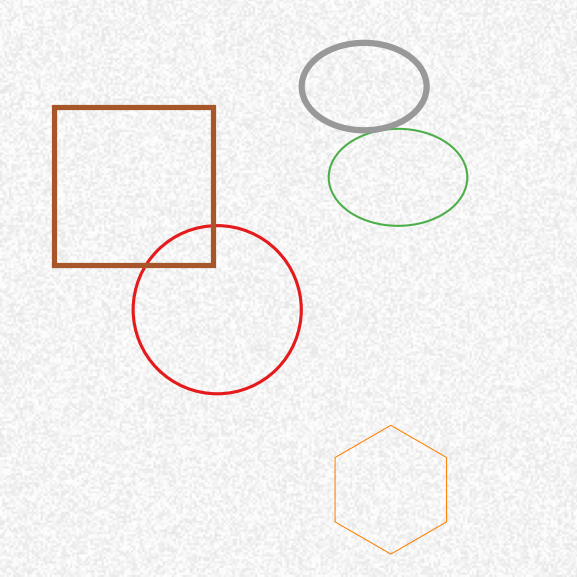[{"shape": "circle", "thickness": 1.5, "radius": 0.73, "center": [0.376, 0.463]}, {"shape": "oval", "thickness": 1, "radius": 0.6, "center": [0.689, 0.692]}, {"shape": "hexagon", "thickness": 0.5, "radius": 0.56, "center": [0.677, 0.151]}, {"shape": "square", "thickness": 2.5, "radius": 0.69, "center": [0.232, 0.677]}, {"shape": "oval", "thickness": 3, "radius": 0.54, "center": [0.631, 0.849]}]